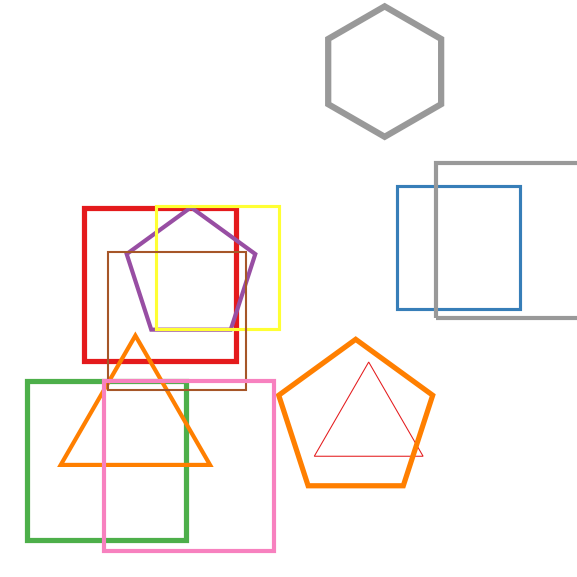[{"shape": "triangle", "thickness": 0.5, "radius": 0.54, "center": [0.638, 0.263]}, {"shape": "square", "thickness": 2.5, "radius": 0.66, "center": [0.277, 0.506]}, {"shape": "square", "thickness": 1.5, "radius": 0.53, "center": [0.793, 0.57]}, {"shape": "square", "thickness": 2.5, "radius": 0.69, "center": [0.184, 0.202]}, {"shape": "pentagon", "thickness": 2, "radius": 0.59, "center": [0.331, 0.523]}, {"shape": "triangle", "thickness": 2, "radius": 0.75, "center": [0.234, 0.269]}, {"shape": "pentagon", "thickness": 2.5, "radius": 0.7, "center": [0.616, 0.271]}, {"shape": "square", "thickness": 1.5, "radius": 0.53, "center": [0.376, 0.537]}, {"shape": "square", "thickness": 1, "radius": 0.6, "center": [0.306, 0.443]}, {"shape": "square", "thickness": 2, "radius": 0.74, "center": [0.327, 0.192]}, {"shape": "hexagon", "thickness": 3, "radius": 0.56, "center": [0.666, 0.875]}, {"shape": "square", "thickness": 2, "radius": 0.67, "center": [0.89, 0.583]}]